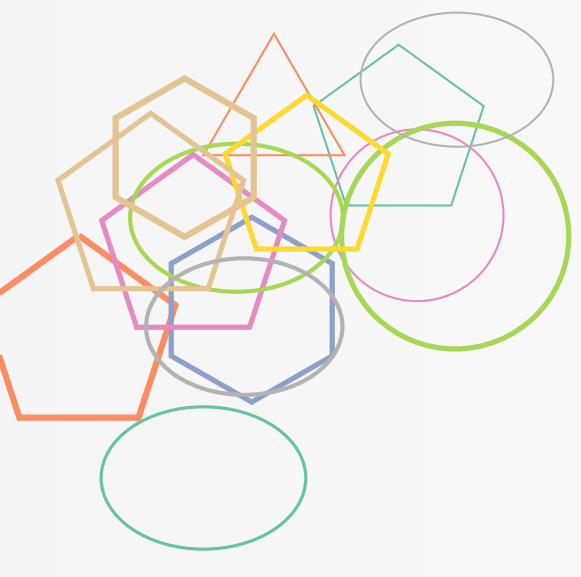[{"shape": "pentagon", "thickness": 1, "radius": 0.77, "center": [0.686, 0.768]}, {"shape": "oval", "thickness": 1.5, "radius": 0.88, "center": [0.35, 0.171]}, {"shape": "pentagon", "thickness": 3, "radius": 0.87, "center": [0.136, 0.417]}, {"shape": "triangle", "thickness": 1, "radius": 0.7, "center": [0.471, 0.8]}, {"shape": "hexagon", "thickness": 2.5, "radius": 0.8, "center": [0.433, 0.463]}, {"shape": "circle", "thickness": 1, "radius": 0.74, "center": [0.717, 0.626]}, {"shape": "pentagon", "thickness": 2.5, "radius": 0.83, "center": [0.332, 0.566]}, {"shape": "oval", "thickness": 2, "radius": 0.92, "center": [0.407, 0.622]}, {"shape": "circle", "thickness": 2.5, "radius": 0.98, "center": [0.783, 0.59]}, {"shape": "pentagon", "thickness": 2.5, "radius": 0.74, "center": [0.528, 0.687]}, {"shape": "hexagon", "thickness": 3, "radius": 0.69, "center": [0.318, 0.726]}, {"shape": "pentagon", "thickness": 2.5, "radius": 0.84, "center": [0.259, 0.635]}, {"shape": "oval", "thickness": 1, "radius": 0.83, "center": [0.786, 0.861]}, {"shape": "oval", "thickness": 2, "radius": 0.84, "center": [0.42, 0.434]}]